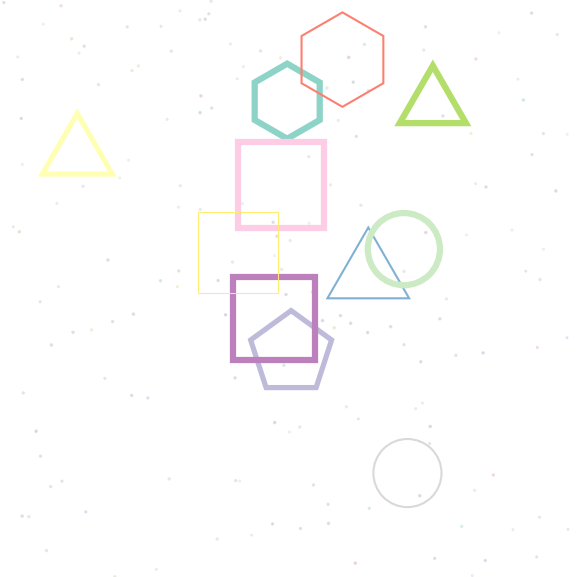[{"shape": "hexagon", "thickness": 3, "radius": 0.33, "center": [0.497, 0.824]}, {"shape": "triangle", "thickness": 2.5, "radius": 0.35, "center": [0.134, 0.733]}, {"shape": "pentagon", "thickness": 2.5, "radius": 0.37, "center": [0.504, 0.388]}, {"shape": "hexagon", "thickness": 1, "radius": 0.41, "center": [0.593, 0.896]}, {"shape": "triangle", "thickness": 1, "radius": 0.41, "center": [0.638, 0.523]}, {"shape": "triangle", "thickness": 3, "radius": 0.33, "center": [0.75, 0.819]}, {"shape": "square", "thickness": 3, "radius": 0.37, "center": [0.487, 0.679]}, {"shape": "circle", "thickness": 1, "radius": 0.29, "center": [0.706, 0.18]}, {"shape": "square", "thickness": 3, "radius": 0.36, "center": [0.475, 0.448]}, {"shape": "circle", "thickness": 3, "radius": 0.31, "center": [0.699, 0.568]}, {"shape": "square", "thickness": 0.5, "radius": 0.35, "center": [0.412, 0.562]}]